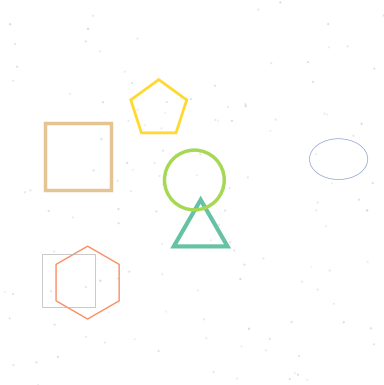[{"shape": "triangle", "thickness": 3, "radius": 0.4, "center": [0.521, 0.4]}, {"shape": "hexagon", "thickness": 1, "radius": 0.47, "center": [0.228, 0.266]}, {"shape": "oval", "thickness": 0.5, "radius": 0.38, "center": [0.879, 0.587]}, {"shape": "circle", "thickness": 2.5, "radius": 0.39, "center": [0.505, 0.532]}, {"shape": "pentagon", "thickness": 2, "radius": 0.38, "center": [0.412, 0.717]}, {"shape": "square", "thickness": 2.5, "radius": 0.43, "center": [0.203, 0.594]}, {"shape": "square", "thickness": 0.5, "radius": 0.35, "center": [0.177, 0.272]}]